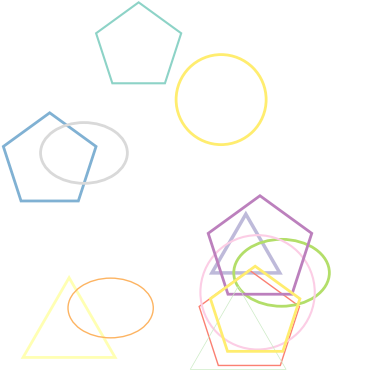[{"shape": "pentagon", "thickness": 1.5, "radius": 0.58, "center": [0.36, 0.878]}, {"shape": "triangle", "thickness": 2, "radius": 0.69, "center": [0.179, 0.141]}, {"shape": "triangle", "thickness": 2.5, "radius": 0.51, "center": [0.639, 0.342]}, {"shape": "pentagon", "thickness": 1, "radius": 0.68, "center": [0.648, 0.162]}, {"shape": "pentagon", "thickness": 2, "radius": 0.63, "center": [0.129, 0.58]}, {"shape": "oval", "thickness": 1, "radius": 0.55, "center": [0.287, 0.2]}, {"shape": "oval", "thickness": 2, "radius": 0.62, "center": [0.731, 0.291]}, {"shape": "circle", "thickness": 1.5, "radius": 0.74, "center": [0.669, 0.241]}, {"shape": "oval", "thickness": 2, "radius": 0.56, "center": [0.218, 0.603]}, {"shape": "pentagon", "thickness": 2, "radius": 0.71, "center": [0.675, 0.35]}, {"shape": "triangle", "thickness": 0.5, "radius": 0.72, "center": [0.619, 0.112]}, {"shape": "pentagon", "thickness": 2, "radius": 0.61, "center": [0.663, 0.186]}, {"shape": "circle", "thickness": 2, "radius": 0.58, "center": [0.574, 0.741]}]